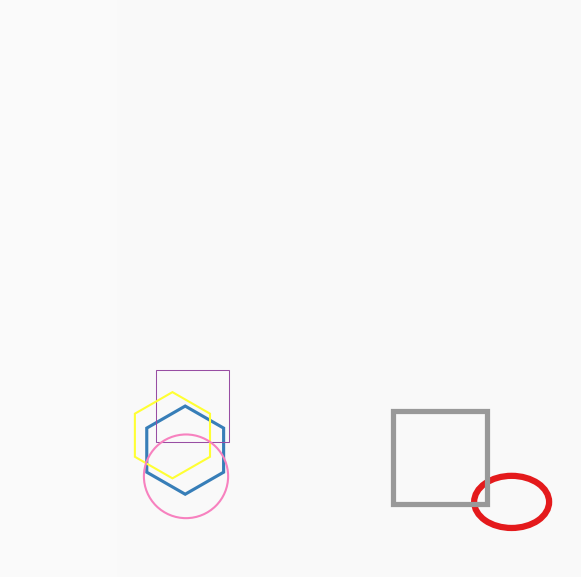[{"shape": "oval", "thickness": 3, "radius": 0.32, "center": [0.88, 0.13]}, {"shape": "hexagon", "thickness": 1.5, "radius": 0.38, "center": [0.319, 0.22]}, {"shape": "square", "thickness": 0.5, "radius": 0.31, "center": [0.332, 0.296]}, {"shape": "hexagon", "thickness": 1, "radius": 0.37, "center": [0.297, 0.245]}, {"shape": "circle", "thickness": 1, "radius": 0.36, "center": [0.32, 0.174]}, {"shape": "square", "thickness": 2.5, "radius": 0.4, "center": [0.757, 0.206]}]